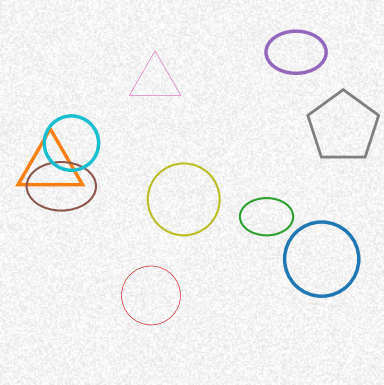[{"shape": "circle", "thickness": 2.5, "radius": 0.48, "center": [0.836, 0.327]}, {"shape": "triangle", "thickness": 2.5, "radius": 0.48, "center": [0.131, 0.569]}, {"shape": "oval", "thickness": 1.5, "radius": 0.35, "center": [0.692, 0.437]}, {"shape": "circle", "thickness": 0.5, "radius": 0.38, "center": [0.392, 0.233]}, {"shape": "oval", "thickness": 2.5, "radius": 0.39, "center": [0.769, 0.864]}, {"shape": "oval", "thickness": 1.5, "radius": 0.45, "center": [0.159, 0.516]}, {"shape": "triangle", "thickness": 0.5, "radius": 0.39, "center": [0.403, 0.791]}, {"shape": "pentagon", "thickness": 2, "radius": 0.48, "center": [0.892, 0.67]}, {"shape": "circle", "thickness": 1.5, "radius": 0.47, "center": [0.477, 0.482]}, {"shape": "circle", "thickness": 2.5, "radius": 0.35, "center": [0.186, 0.628]}]